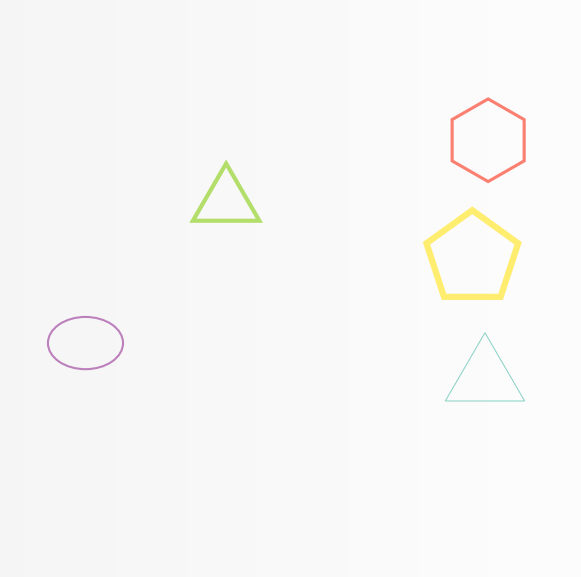[{"shape": "triangle", "thickness": 0.5, "radius": 0.39, "center": [0.834, 0.344]}, {"shape": "hexagon", "thickness": 1.5, "radius": 0.36, "center": [0.84, 0.756]}, {"shape": "triangle", "thickness": 2, "radius": 0.33, "center": [0.389, 0.65]}, {"shape": "oval", "thickness": 1, "radius": 0.32, "center": [0.147, 0.405]}, {"shape": "pentagon", "thickness": 3, "radius": 0.41, "center": [0.813, 0.552]}]